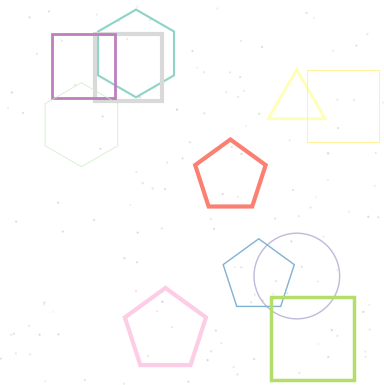[{"shape": "hexagon", "thickness": 1.5, "radius": 0.57, "center": [0.353, 0.861]}, {"shape": "triangle", "thickness": 2, "radius": 0.43, "center": [0.771, 0.734]}, {"shape": "circle", "thickness": 1, "radius": 0.56, "center": [0.771, 0.283]}, {"shape": "pentagon", "thickness": 3, "radius": 0.48, "center": [0.599, 0.541]}, {"shape": "pentagon", "thickness": 1, "radius": 0.49, "center": [0.672, 0.283]}, {"shape": "square", "thickness": 2.5, "radius": 0.54, "center": [0.811, 0.121]}, {"shape": "pentagon", "thickness": 3, "radius": 0.55, "center": [0.43, 0.141]}, {"shape": "square", "thickness": 3, "radius": 0.43, "center": [0.333, 0.825]}, {"shape": "square", "thickness": 2, "radius": 0.41, "center": [0.217, 0.829]}, {"shape": "hexagon", "thickness": 0.5, "radius": 0.55, "center": [0.212, 0.676]}, {"shape": "square", "thickness": 0.5, "radius": 0.47, "center": [0.89, 0.724]}]